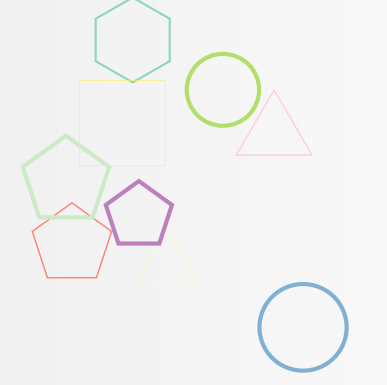[{"shape": "hexagon", "thickness": 1.5, "radius": 0.55, "center": [0.342, 0.896]}, {"shape": "triangle", "thickness": 0.5, "radius": 0.44, "center": [0.431, 0.312]}, {"shape": "pentagon", "thickness": 1, "radius": 0.54, "center": [0.186, 0.366]}, {"shape": "circle", "thickness": 3, "radius": 0.56, "center": [0.782, 0.15]}, {"shape": "circle", "thickness": 3, "radius": 0.47, "center": [0.575, 0.767]}, {"shape": "triangle", "thickness": 1, "radius": 0.56, "center": [0.707, 0.654]}, {"shape": "pentagon", "thickness": 3, "radius": 0.45, "center": [0.358, 0.44]}, {"shape": "pentagon", "thickness": 3, "radius": 0.59, "center": [0.17, 0.53]}, {"shape": "square", "thickness": 0.5, "radius": 0.55, "center": [0.314, 0.681]}]